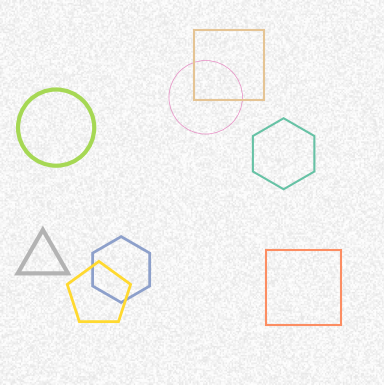[{"shape": "hexagon", "thickness": 1.5, "radius": 0.46, "center": [0.737, 0.601]}, {"shape": "square", "thickness": 1.5, "radius": 0.49, "center": [0.789, 0.252]}, {"shape": "hexagon", "thickness": 2, "radius": 0.43, "center": [0.315, 0.3]}, {"shape": "circle", "thickness": 0.5, "radius": 0.48, "center": [0.534, 0.747]}, {"shape": "circle", "thickness": 3, "radius": 0.49, "center": [0.146, 0.669]}, {"shape": "pentagon", "thickness": 2, "radius": 0.43, "center": [0.257, 0.235]}, {"shape": "square", "thickness": 1.5, "radius": 0.46, "center": [0.595, 0.83]}, {"shape": "triangle", "thickness": 3, "radius": 0.38, "center": [0.111, 0.328]}]